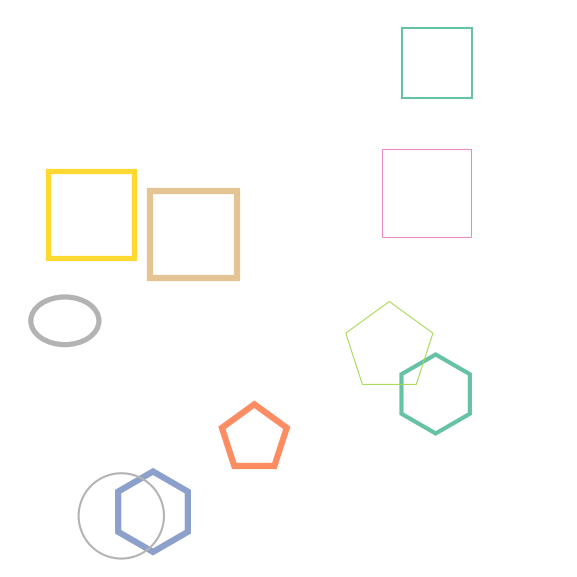[{"shape": "hexagon", "thickness": 2, "radius": 0.34, "center": [0.754, 0.317]}, {"shape": "square", "thickness": 1, "radius": 0.3, "center": [0.757, 0.89]}, {"shape": "pentagon", "thickness": 3, "radius": 0.3, "center": [0.44, 0.24]}, {"shape": "hexagon", "thickness": 3, "radius": 0.35, "center": [0.265, 0.113]}, {"shape": "square", "thickness": 0.5, "radius": 0.38, "center": [0.739, 0.665]}, {"shape": "pentagon", "thickness": 0.5, "radius": 0.4, "center": [0.674, 0.398]}, {"shape": "square", "thickness": 2.5, "radius": 0.37, "center": [0.158, 0.628]}, {"shape": "square", "thickness": 3, "radius": 0.38, "center": [0.336, 0.593]}, {"shape": "oval", "thickness": 2.5, "radius": 0.29, "center": [0.112, 0.444]}, {"shape": "circle", "thickness": 1, "radius": 0.37, "center": [0.21, 0.106]}]